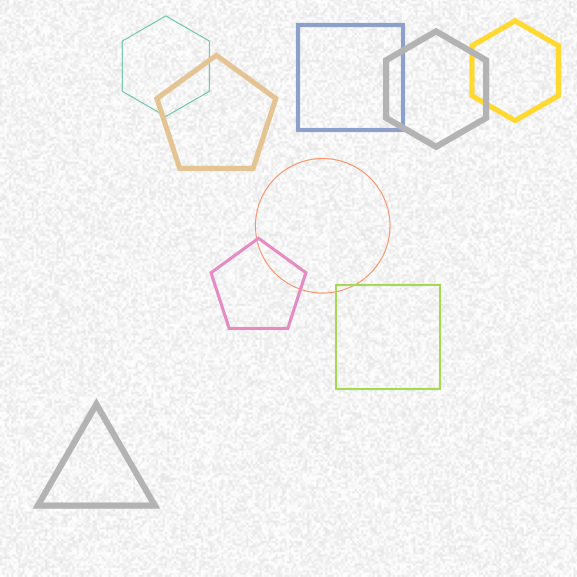[{"shape": "hexagon", "thickness": 0.5, "radius": 0.44, "center": [0.287, 0.885]}, {"shape": "circle", "thickness": 0.5, "radius": 0.58, "center": [0.559, 0.608]}, {"shape": "square", "thickness": 2, "radius": 0.46, "center": [0.607, 0.865]}, {"shape": "pentagon", "thickness": 1.5, "radius": 0.43, "center": [0.448, 0.5]}, {"shape": "square", "thickness": 1, "radius": 0.45, "center": [0.672, 0.415]}, {"shape": "hexagon", "thickness": 2.5, "radius": 0.43, "center": [0.892, 0.877]}, {"shape": "pentagon", "thickness": 2.5, "radius": 0.54, "center": [0.375, 0.795]}, {"shape": "triangle", "thickness": 3, "radius": 0.59, "center": [0.167, 0.182]}, {"shape": "hexagon", "thickness": 3, "radius": 0.5, "center": [0.755, 0.845]}]